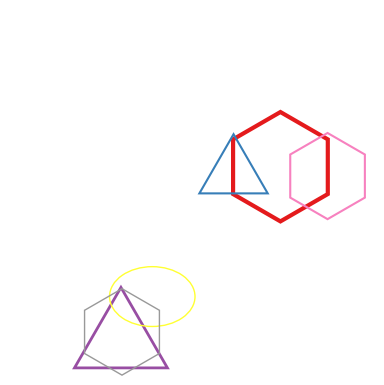[{"shape": "hexagon", "thickness": 3, "radius": 0.71, "center": [0.728, 0.567]}, {"shape": "triangle", "thickness": 1.5, "radius": 0.51, "center": [0.607, 0.549]}, {"shape": "triangle", "thickness": 2, "radius": 0.7, "center": [0.314, 0.114]}, {"shape": "oval", "thickness": 1, "radius": 0.55, "center": [0.396, 0.23]}, {"shape": "hexagon", "thickness": 1.5, "radius": 0.56, "center": [0.851, 0.543]}, {"shape": "hexagon", "thickness": 1, "radius": 0.56, "center": [0.317, 0.138]}]